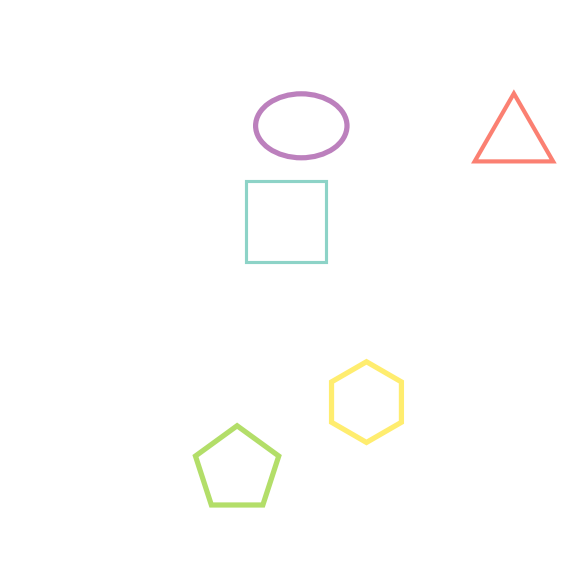[{"shape": "square", "thickness": 1.5, "radius": 0.35, "center": [0.495, 0.615]}, {"shape": "triangle", "thickness": 2, "radius": 0.39, "center": [0.89, 0.759]}, {"shape": "pentagon", "thickness": 2.5, "radius": 0.38, "center": [0.411, 0.186]}, {"shape": "oval", "thickness": 2.5, "radius": 0.4, "center": [0.522, 0.781]}, {"shape": "hexagon", "thickness": 2.5, "radius": 0.35, "center": [0.635, 0.303]}]